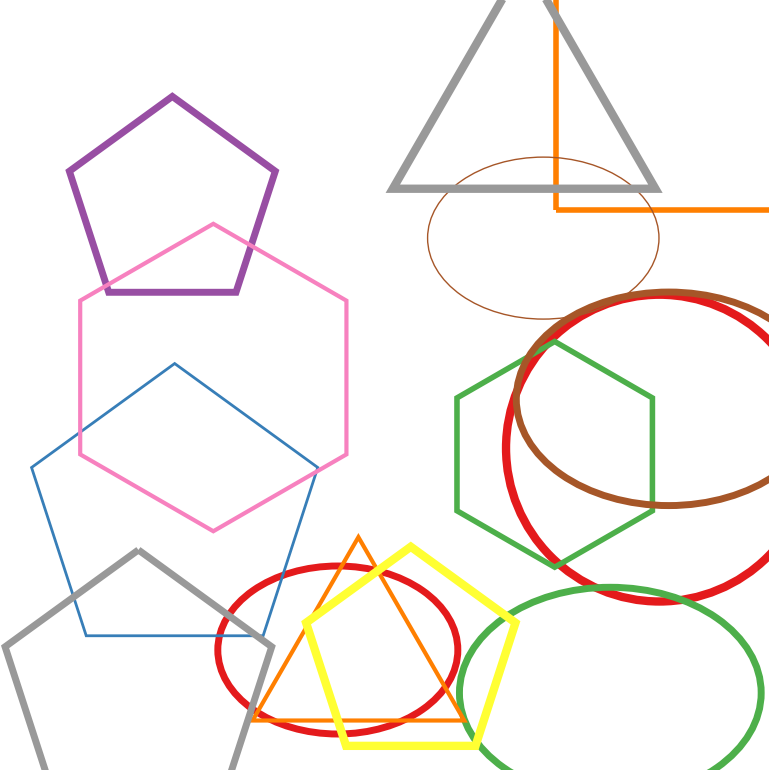[{"shape": "oval", "thickness": 2.5, "radius": 0.78, "center": [0.439, 0.156]}, {"shape": "circle", "thickness": 3, "radius": 1.0, "center": [0.856, 0.418]}, {"shape": "pentagon", "thickness": 1, "radius": 0.98, "center": [0.227, 0.332]}, {"shape": "oval", "thickness": 2.5, "radius": 0.98, "center": [0.793, 0.1]}, {"shape": "hexagon", "thickness": 2, "radius": 0.73, "center": [0.72, 0.41]}, {"shape": "pentagon", "thickness": 2.5, "radius": 0.7, "center": [0.224, 0.734]}, {"shape": "triangle", "thickness": 1.5, "radius": 0.79, "center": [0.465, 0.144]}, {"shape": "square", "thickness": 2, "radius": 0.85, "center": [0.892, 0.897]}, {"shape": "pentagon", "thickness": 3, "radius": 0.71, "center": [0.533, 0.147]}, {"shape": "oval", "thickness": 0.5, "radius": 0.75, "center": [0.706, 0.691]}, {"shape": "oval", "thickness": 2.5, "radius": 0.99, "center": [0.869, 0.482]}, {"shape": "hexagon", "thickness": 1.5, "radius": 1.0, "center": [0.277, 0.51]}, {"shape": "pentagon", "thickness": 2.5, "radius": 0.91, "center": [0.18, 0.104]}, {"shape": "triangle", "thickness": 3, "radius": 0.98, "center": [0.681, 0.853]}]